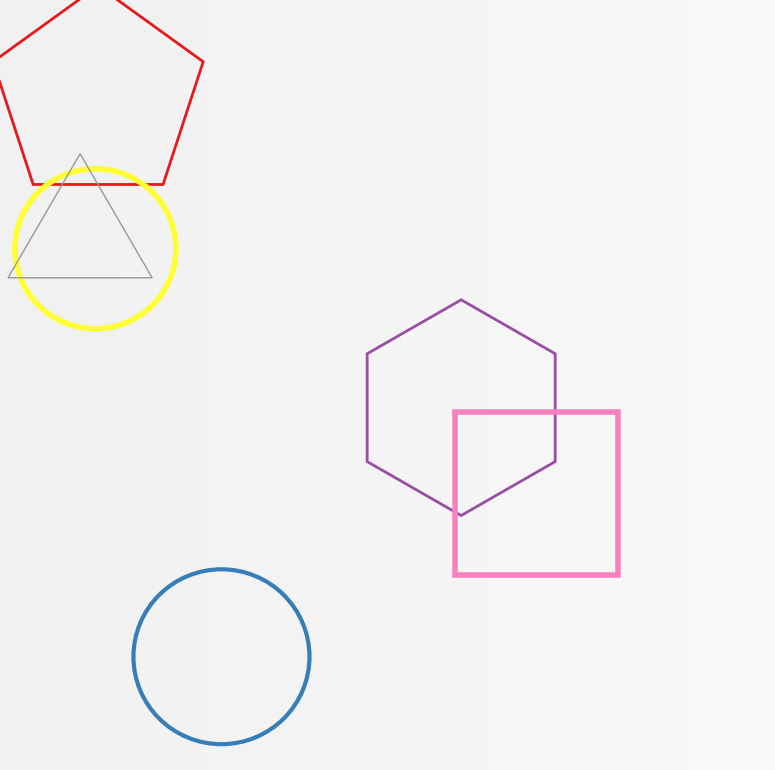[{"shape": "pentagon", "thickness": 1, "radius": 0.71, "center": [0.127, 0.876]}, {"shape": "circle", "thickness": 1.5, "radius": 0.57, "center": [0.286, 0.147]}, {"shape": "hexagon", "thickness": 1, "radius": 0.7, "center": [0.595, 0.471]}, {"shape": "circle", "thickness": 2, "radius": 0.52, "center": [0.123, 0.677]}, {"shape": "square", "thickness": 2, "radius": 0.53, "center": [0.692, 0.359]}, {"shape": "triangle", "thickness": 0.5, "radius": 0.54, "center": [0.103, 0.693]}]